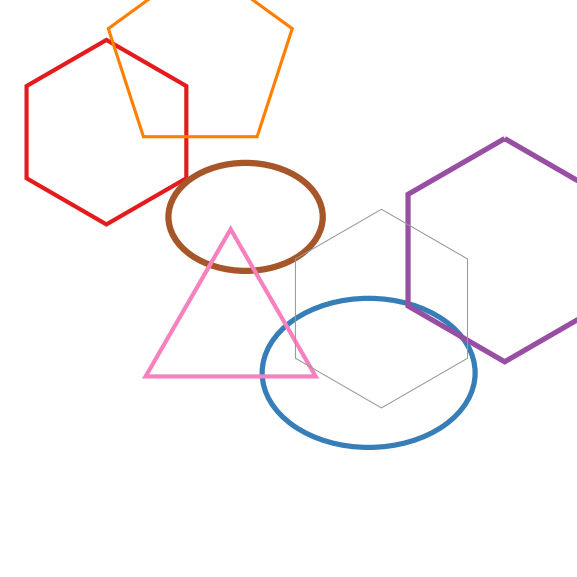[{"shape": "hexagon", "thickness": 2, "radius": 0.8, "center": [0.184, 0.77]}, {"shape": "oval", "thickness": 2.5, "radius": 0.92, "center": [0.638, 0.353]}, {"shape": "hexagon", "thickness": 2.5, "radius": 0.97, "center": [0.874, 0.566]}, {"shape": "pentagon", "thickness": 1.5, "radius": 0.84, "center": [0.347, 0.898]}, {"shape": "oval", "thickness": 3, "radius": 0.67, "center": [0.425, 0.624]}, {"shape": "triangle", "thickness": 2, "radius": 0.85, "center": [0.399, 0.432]}, {"shape": "hexagon", "thickness": 0.5, "radius": 0.86, "center": [0.661, 0.465]}]